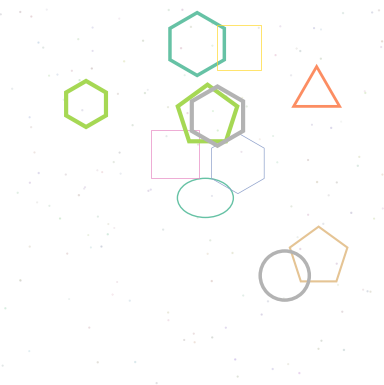[{"shape": "hexagon", "thickness": 2.5, "radius": 0.41, "center": [0.512, 0.886]}, {"shape": "oval", "thickness": 1, "radius": 0.36, "center": [0.533, 0.486]}, {"shape": "triangle", "thickness": 2, "radius": 0.34, "center": [0.822, 0.758]}, {"shape": "hexagon", "thickness": 0.5, "radius": 0.39, "center": [0.618, 0.576]}, {"shape": "square", "thickness": 0.5, "radius": 0.31, "center": [0.455, 0.6]}, {"shape": "pentagon", "thickness": 3, "radius": 0.41, "center": [0.539, 0.699]}, {"shape": "hexagon", "thickness": 3, "radius": 0.3, "center": [0.224, 0.73]}, {"shape": "square", "thickness": 0.5, "radius": 0.29, "center": [0.62, 0.877]}, {"shape": "pentagon", "thickness": 1.5, "radius": 0.39, "center": [0.828, 0.333]}, {"shape": "circle", "thickness": 2.5, "radius": 0.32, "center": [0.74, 0.284]}, {"shape": "hexagon", "thickness": 3, "radius": 0.38, "center": [0.565, 0.698]}]